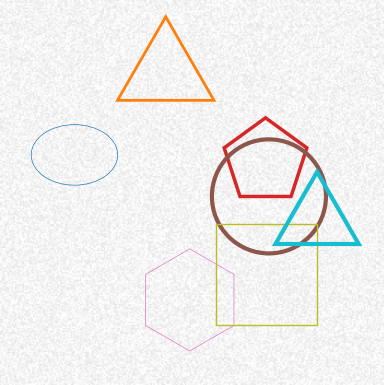[{"shape": "oval", "thickness": 0.5, "radius": 0.56, "center": [0.193, 0.598]}, {"shape": "triangle", "thickness": 2, "radius": 0.72, "center": [0.43, 0.812]}, {"shape": "pentagon", "thickness": 2.5, "radius": 0.56, "center": [0.69, 0.581]}, {"shape": "circle", "thickness": 3, "radius": 0.74, "center": [0.699, 0.49]}, {"shape": "hexagon", "thickness": 0.5, "radius": 0.66, "center": [0.493, 0.221]}, {"shape": "square", "thickness": 1, "radius": 0.66, "center": [0.693, 0.287]}, {"shape": "triangle", "thickness": 3, "radius": 0.62, "center": [0.824, 0.429]}]